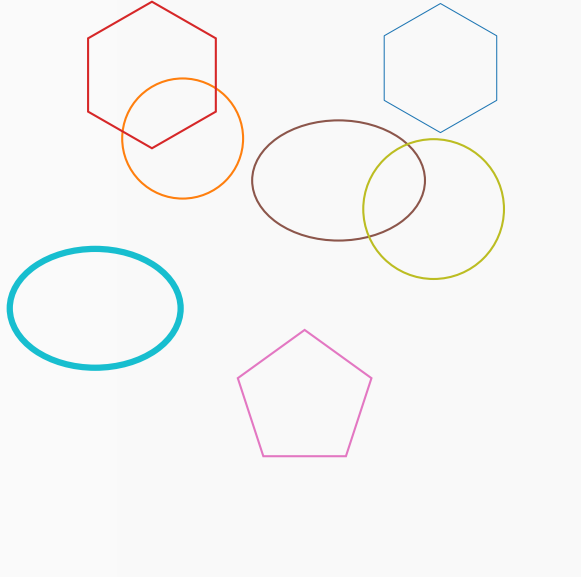[{"shape": "hexagon", "thickness": 0.5, "radius": 0.56, "center": [0.758, 0.881]}, {"shape": "circle", "thickness": 1, "radius": 0.52, "center": [0.314, 0.759]}, {"shape": "hexagon", "thickness": 1, "radius": 0.63, "center": [0.261, 0.869]}, {"shape": "oval", "thickness": 1, "radius": 0.74, "center": [0.582, 0.687]}, {"shape": "pentagon", "thickness": 1, "radius": 0.6, "center": [0.524, 0.307]}, {"shape": "circle", "thickness": 1, "radius": 0.61, "center": [0.746, 0.637]}, {"shape": "oval", "thickness": 3, "radius": 0.73, "center": [0.164, 0.465]}]